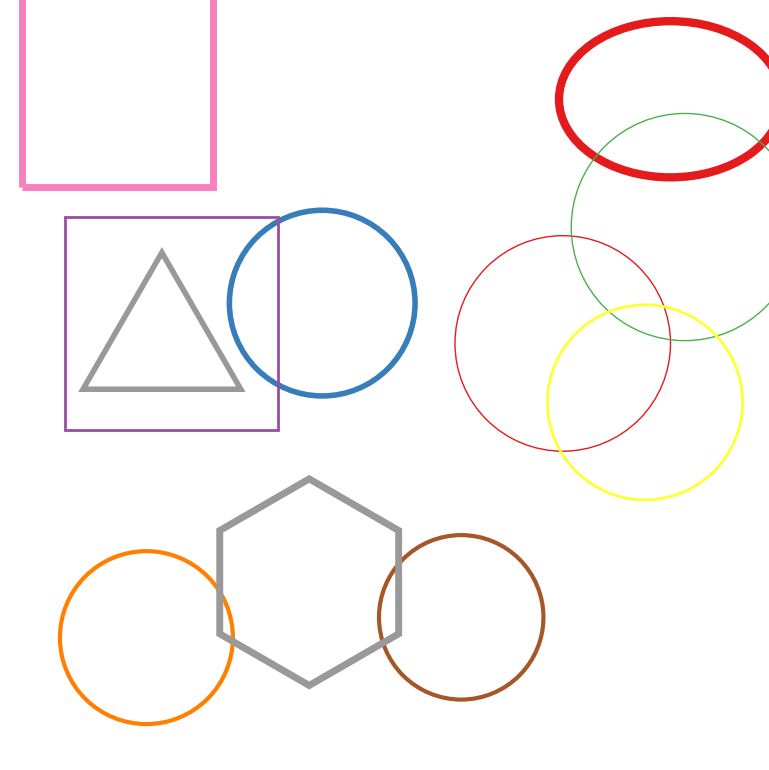[{"shape": "oval", "thickness": 3, "radius": 0.72, "center": [0.871, 0.871]}, {"shape": "circle", "thickness": 0.5, "radius": 0.7, "center": [0.731, 0.554]}, {"shape": "circle", "thickness": 2, "radius": 0.6, "center": [0.418, 0.606]}, {"shape": "circle", "thickness": 0.5, "radius": 0.74, "center": [0.889, 0.705]}, {"shape": "square", "thickness": 1, "radius": 0.69, "center": [0.222, 0.58]}, {"shape": "circle", "thickness": 1.5, "radius": 0.56, "center": [0.19, 0.172]}, {"shape": "circle", "thickness": 1, "radius": 0.63, "center": [0.838, 0.477]}, {"shape": "circle", "thickness": 1.5, "radius": 0.53, "center": [0.599, 0.198]}, {"shape": "square", "thickness": 2.5, "radius": 0.62, "center": [0.152, 0.881]}, {"shape": "hexagon", "thickness": 2.5, "radius": 0.67, "center": [0.402, 0.244]}, {"shape": "triangle", "thickness": 2, "radius": 0.59, "center": [0.21, 0.554]}]